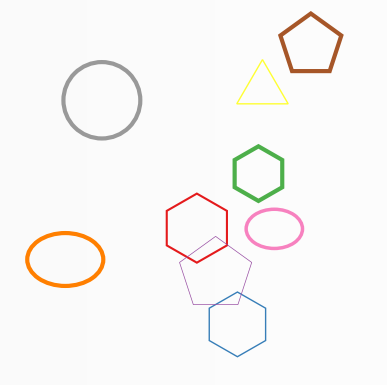[{"shape": "hexagon", "thickness": 1.5, "radius": 0.45, "center": [0.508, 0.407]}, {"shape": "hexagon", "thickness": 1, "radius": 0.42, "center": [0.613, 0.157]}, {"shape": "hexagon", "thickness": 3, "radius": 0.35, "center": [0.667, 0.549]}, {"shape": "pentagon", "thickness": 0.5, "radius": 0.49, "center": [0.556, 0.288]}, {"shape": "oval", "thickness": 3, "radius": 0.49, "center": [0.168, 0.326]}, {"shape": "triangle", "thickness": 1, "radius": 0.38, "center": [0.677, 0.769]}, {"shape": "pentagon", "thickness": 3, "radius": 0.41, "center": [0.802, 0.882]}, {"shape": "oval", "thickness": 2.5, "radius": 0.36, "center": [0.708, 0.406]}, {"shape": "circle", "thickness": 3, "radius": 0.5, "center": [0.263, 0.74]}]